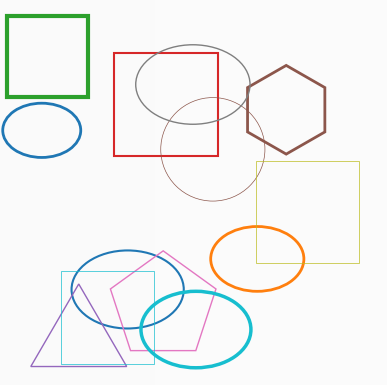[{"shape": "oval", "thickness": 2, "radius": 0.5, "center": [0.108, 0.661]}, {"shape": "oval", "thickness": 1.5, "radius": 0.72, "center": [0.329, 0.248]}, {"shape": "oval", "thickness": 2, "radius": 0.6, "center": [0.664, 0.327]}, {"shape": "square", "thickness": 3, "radius": 0.52, "center": [0.122, 0.853]}, {"shape": "square", "thickness": 1.5, "radius": 0.67, "center": [0.428, 0.728]}, {"shape": "triangle", "thickness": 1, "radius": 0.71, "center": [0.203, 0.119]}, {"shape": "circle", "thickness": 0.5, "radius": 0.67, "center": [0.549, 0.612]}, {"shape": "hexagon", "thickness": 2, "radius": 0.58, "center": [0.739, 0.715]}, {"shape": "pentagon", "thickness": 1, "radius": 0.72, "center": [0.421, 0.205]}, {"shape": "oval", "thickness": 1, "radius": 0.74, "center": [0.498, 0.78]}, {"shape": "square", "thickness": 0.5, "radius": 0.66, "center": [0.793, 0.45]}, {"shape": "oval", "thickness": 2.5, "radius": 0.71, "center": [0.506, 0.144]}, {"shape": "square", "thickness": 0.5, "radius": 0.6, "center": [0.277, 0.176]}]